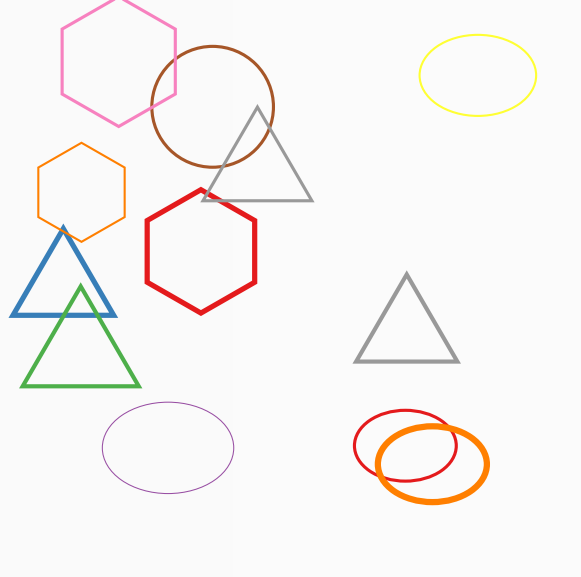[{"shape": "oval", "thickness": 1.5, "radius": 0.44, "center": [0.697, 0.227]}, {"shape": "hexagon", "thickness": 2.5, "radius": 0.53, "center": [0.346, 0.564]}, {"shape": "triangle", "thickness": 2.5, "radius": 0.5, "center": [0.109, 0.503]}, {"shape": "triangle", "thickness": 2, "radius": 0.58, "center": [0.139, 0.388]}, {"shape": "oval", "thickness": 0.5, "radius": 0.57, "center": [0.289, 0.224]}, {"shape": "hexagon", "thickness": 1, "radius": 0.43, "center": [0.14, 0.666]}, {"shape": "oval", "thickness": 3, "radius": 0.47, "center": [0.744, 0.195]}, {"shape": "oval", "thickness": 1, "radius": 0.5, "center": [0.822, 0.869]}, {"shape": "circle", "thickness": 1.5, "radius": 0.52, "center": [0.366, 0.814]}, {"shape": "hexagon", "thickness": 1.5, "radius": 0.56, "center": [0.204, 0.893]}, {"shape": "triangle", "thickness": 2, "radius": 0.5, "center": [0.7, 0.423]}, {"shape": "triangle", "thickness": 1.5, "radius": 0.54, "center": [0.443, 0.706]}]